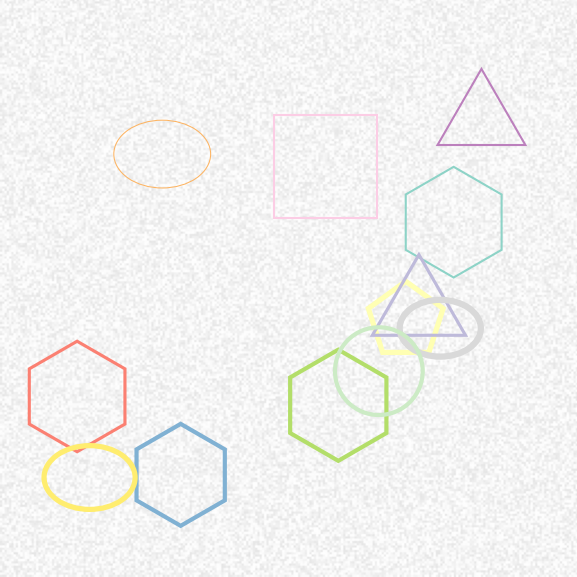[{"shape": "hexagon", "thickness": 1, "radius": 0.48, "center": [0.786, 0.614]}, {"shape": "pentagon", "thickness": 2.5, "radius": 0.34, "center": [0.703, 0.444]}, {"shape": "triangle", "thickness": 1.5, "radius": 0.47, "center": [0.725, 0.465]}, {"shape": "hexagon", "thickness": 1.5, "radius": 0.48, "center": [0.134, 0.313]}, {"shape": "hexagon", "thickness": 2, "radius": 0.44, "center": [0.313, 0.177]}, {"shape": "oval", "thickness": 0.5, "radius": 0.42, "center": [0.281, 0.732]}, {"shape": "hexagon", "thickness": 2, "radius": 0.48, "center": [0.586, 0.297]}, {"shape": "square", "thickness": 1, "radius": 0.44, "center": [0.563, 0.711]}, {"shape": "oval", "thickness": 3, "radius": 0.35, "center": [0.762, 0.431]}, {"shape": "triangle", "thickness": 1, "radius": 0.44, "center": [0.834, 0.792]}, {"shape": "circle", "thickness": 2, "radius": 0.38, "center": [0.656, 0.356]}, {"shape": "oval", "thickness": 2.5, "radius": 0.39, "center": [0.155, 0.172]}]